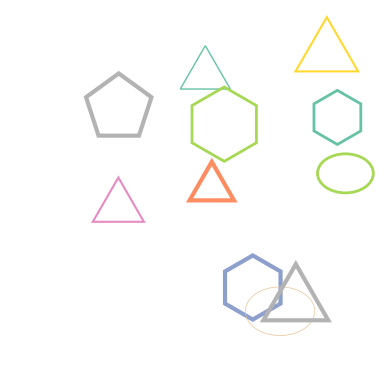[{"shape": "hexagon", "thickness": 2, "radius": 0.35, "center": [0.876, 0.695]}, {"shape": "triangle", "thickness": 1, "radius": 0.38, "center": [0.533, 0.806]}, {"shape": "triangle", "thickness": 3, "radius": 0.33, "center": [0.55, 0.513]}, {"shape": "hexagon", "thickness": 3, "radius": 0.42, "center": [0.657, 0.253]}, {"shape": "triangle", "thickness": 1.5, "radius": 0.38, "center": [0.307, 0.462]}, {"shape": "hexagon", "thickness": 2, "radius": 0.48, "center": [0.582, 0.678]}, {"shape": "oval", "thickness": 2, "radius": 0.36, "center": [0.897, 0.55]}, {"shape": "triangle", "thickness": 1.5, "radius": 0.47, "center": [0.849, 0.861]}, {"shape": "oval", "thickness": 0.5, "radius": 0.45, "center": [0.727, 0.192]}, {"shape": "pentagon", "thickness": 3, "radius": 0.45, "center": [0.308, 0.72]}, {"shape": "triangle", "thickness": 3, "radius": 0.49, "center": [0.768, 0.217]}]